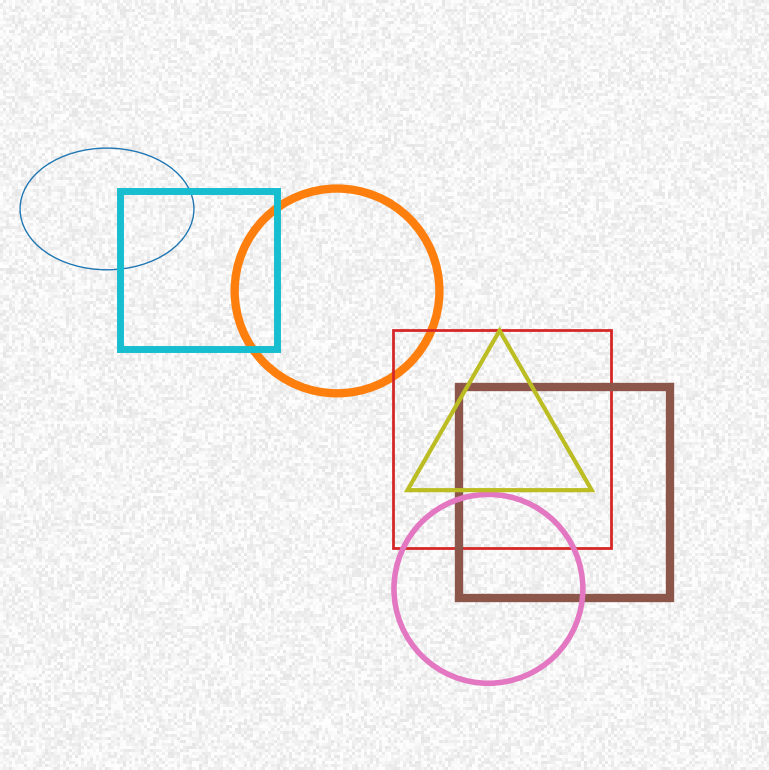[{"shape": "oval", "thickness": 0.5, "radius": 0.56, "center": [0.139, 0.729]}, {"shape": "circle", "thickness": 3, "radius": 0.66, "center": [0.438, 0.622]}, {"shape": "square", "thickness": 1, "radius": 0.71, "center": [0.652, 0.43]}, {"shape": "square", "thickness": 3, "radius": 0.68, "center": [0.733, 0.361]}, {"shape": "circle", "thickness": 2, "radius": 0.61, "center": [0.634, 0.235]}, {"shape": "triangle", "thickness": 1.5, "radius": 0.69, "center": [0.649, 0.432]}, {"shape": "square", "thickness": 2.5, "radius": 0.51, "center": [0.258, 0.649]}]